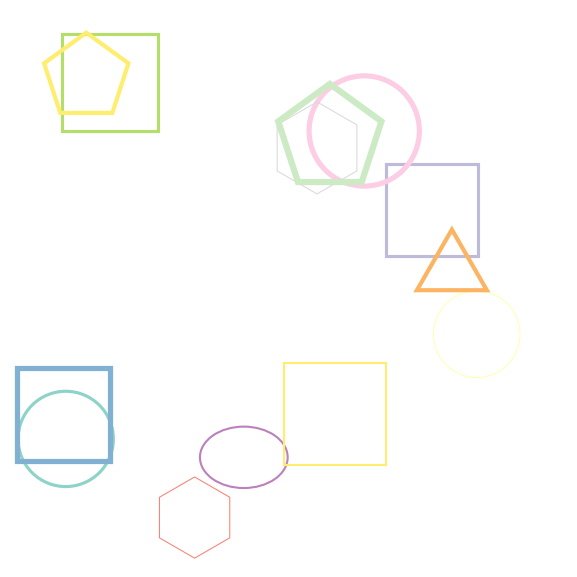[{"shape": "circle", "thickness": 1.5, "radius": 0.41, "center": [0.114, 0.239]}, {"shape": "circle", "thickness": 0.5, "radius": 0.37, "center": [0.825, 0.42]}, {"shape": "square", "thickness": 1.5, "radius": 0.4, "center": [0.748, 0.636]}, {"shape": "hexagon", "thickness": 0.5, "radius": 0.35, "center": [0.337, 0.103]}, {"shape": "square", "thickness": 2.5, "radius": 0.4, "center": [0.109, 0.281]}, {"shape": "triangle", "thickness": 2, "radius": 0.35, "center": [0.782, 0.532]}, {"shape": "square", "thickness": 1.5, "radius": 0.42, "center": [0.19, 0.856]}, {"shape": "circle", "thickness": 2.5, "radius": 0.48, "center": [0.631, 0.772]}, {"shape": "hexagon", "thickness": 0.5, "radius": 0.4, "center": [0.549, 0.743]}, {"shape": "oval", "thickness": 1, "radius": 0.38, "center": [0.422, 0.207]}, {"shape": "pentagon", "thickness": 3, "radius": 0.47, "center": [0.571, 0.76]}, {"shape": "square", "thickness": 1, "radius": 0.44, "center": [0.58, 0.282]}, {"shape": "pentagon", "thickness": 2, "radius": 0.38, "center": [0.149, 0.866]}]